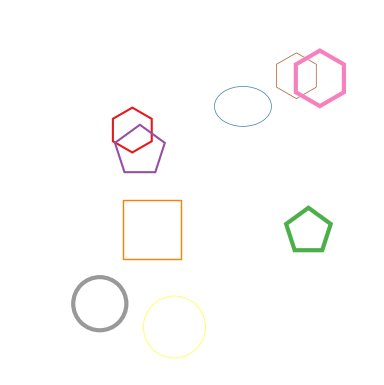[{"shape": "hexagon", "thickness": 1.5, "radius": 0.29, "center": [0.344, 0.662]}, {"shape": "oval", "thickness": 0.5, "radius": 0.37, "center": [0.631, 0.724]}, {"shape": "pentagon", "thickness": 3, "radius": 0.3, "center": [0.801, 0.399]}, {"shape": "pentagon", "thickness": 1.5, "radius": 0.34, "center": [0.363, 0.608]}, {"shape": "square", "thickness": 1, "radius": 0.38, "center": [0.395, 0.404]}, {"shape": "circle", "thickness": 0.5, "radius": 0.4, "center": [0.453, 0.151]}, {"shape": "hexagon", "thickness": 0.5, "radius": 0.3, "center": [0.77, 0.803]}, {"shape": "hexagon", "thickness": 3, "radius": 0.36, "center": [0.831, 0.797]}, {"shape": "circle", "thickness": 3, "radius": 0.35, "center": [0.259, 0.211]}]